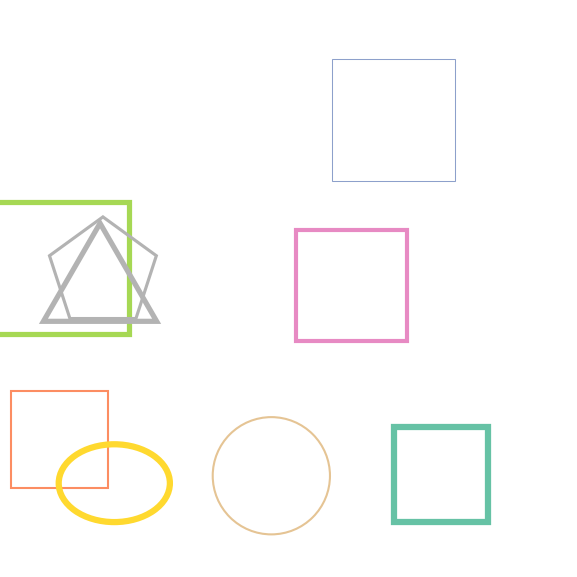[{"shape": "square", "thickness": 3, "radius": 0.41, "center": [0.764, 0.177]}, {"shape": "square", "thickness": 1, "radius": 0.42, "center": [0.103, 0.239]}, {"shape": "square", "thickness": 0.5, "radius": 0.53, "center": [0.681, 0.791]}, {"shape": "square", "thickness": 2, "radius": 0.48, "center": [0.609, 0.505]}, {"shape": "square", "thickness": 2.5, "radius": 0.57, "center": [0.11, 0.535]}, {"shape": "oval", "thickness": 3, "radius": 0.48, "center": [0.198, 0.162]}, {"shape": "circle", "thickness": 1, "radius": 0.51, "center": [0.47, 0.175]}, {"shape": "pentagon", "thickness": 1.5, "radius": 0.49, "center": [0.178, 0.526]}, {"shape": "triangle", "thickness": 2.5, "radius": 0.57, "center": [0.173, 0.499]}]